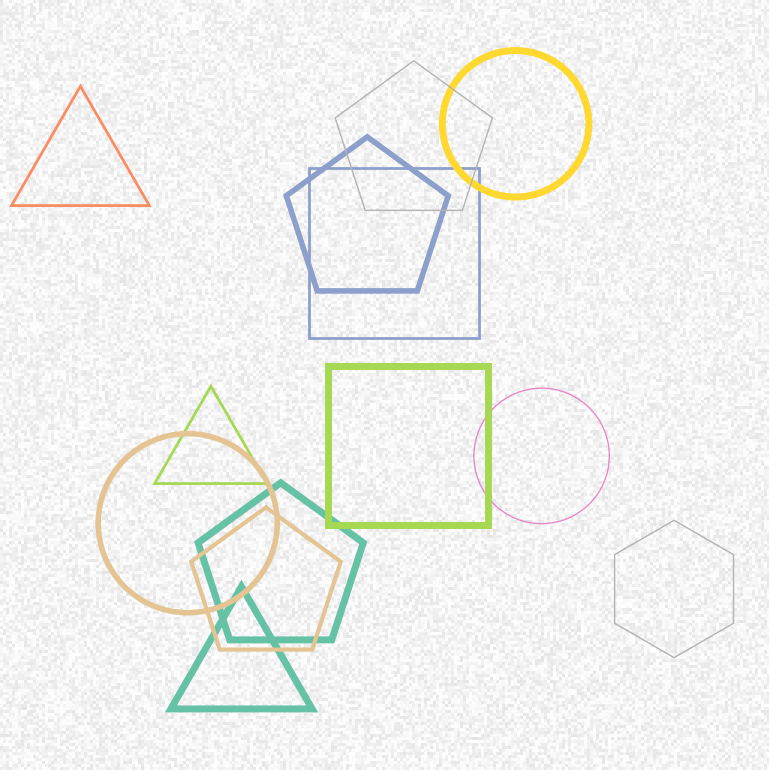[{"shape": "triangle", "thickness": 2.5, "radius": 0.53, "center": [0.314, 0.132]}, {"shape": "pentagon", "thickness": 2.5, "radius": 0.56, "center": [0.365, 0.26]}, {"shape": "triangle", "thickness": 1, "radius": 0.52, "center": [0.104, 0.785]}, {"shape": "square", "thickness": 1, "radius": 0.55, "center": [0.512, 0.671]}, {"shape": "pentagon", "thickness": 2, "radius": 0.55, "center": [0.477, 0.712]}, {"shape": "circle", "thickness": 0.5, "radius": 0.44, "center": [0.703, 0.408]}, {"shape": "square", "thickness": 2.5, "radius": 0.52, "center": [0.53, 0.422]}, {"shape": "triangle", "thickness": 1, "radius": 0.42, "center": [0.274, 0.414]}, {"shape": "circle", "thickness": 2.5, "radius": 0.48, "center": [0.67, 0.839]}, {"shape": "circle", "thickness": 2, "radius": 0.58, "center": [0.244, 0.321]}, {"shape": "pentagon", "thickness": 1.5, "radius": 0.51, "center": [0.345, 0.239]}, {"shape": "hexagon", "thickness": 0.5, "radius": 0.45, "center": [0.875, 0.235]}, {"shape": "pentagon", "thickness": 0.5, "radius": 0.54, "center": [0.537, 0.814]}]